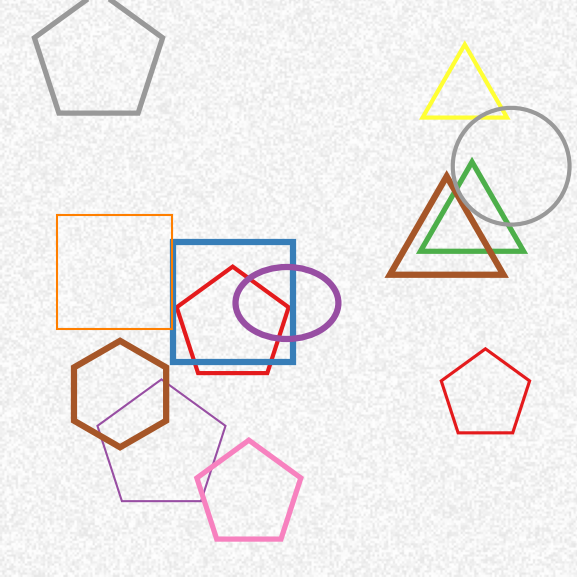[{"shape": "pentagon", "thickness": 2, "radius": 0.51, "center": [0.403, 0.436]}, {"shape": "pentagon", "thickness": 1.5, "radius": 0.4, "center": [0.841, 0.315]}, {"shape": "square", "thickness": 3, "radius": 0.52, "center": [0.404, 0.477]}, {"shape": "triangle", "thickness": 2.5, "radius": 0.52, "center": [0.817, 0.616]}, {"shape": "pentagon", "thickness": 1, "radius": 0.58, "center": [0.28, 0.226]}, {"shape": "oval", "thickness": 3, "radius": 0.45, "center": [0.497, 0.474]}, {"shape": "square", "thickness": 1, "radius": 0.5, "center": [0.198, 0.528]}, {"shape": "triangle", "thickness": 2, "radius": 0.42, "center": [0.805, 0.838]}, {"shape": "hexagon", "thickness": 3, "radius": 0.46, "center": [0.208, 0.317]}, {"shape": "triangle", "thickness": 3, "radius": 0.57, "center": [0.773, 0.58]}, {"shape": "pentagon", "thickness": 2.5, "radius": 0.47, "center": [0.431, 0.142]}, {"shape": "circle", "thickness": 2, "radius": 0.51, "center": [0.885, 0.711]}, {"shape": "pentagon", "thickness": 2.5, "radius": 0.58, "center": [0.171, 0.898]}]